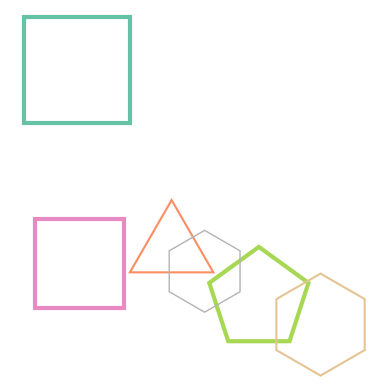[{"shape": "square", "thickness": 3, "radius": 0.69, "center": [0.201, 0.819]}, {"shape": "triangle", "thickness": 1.5, "radius": 0.63, "center": [0.446, 0.355]}, {"shape": "square", "thickness": 3, "radius": 0.58, "center": [0.206, 0.317]}, {"shape": "pentagon", "thickness": 3, "radius": 0.68, "center": [0.672, 0.223]}, {"shape": "hexagon", "thickness": 1.5, "radius": 0.66, "center": [0.833, 0.157]}, {"shape": "hexagon", "thickness": 1, "radius": 0.53, "center": [0.532, 0.295]}]